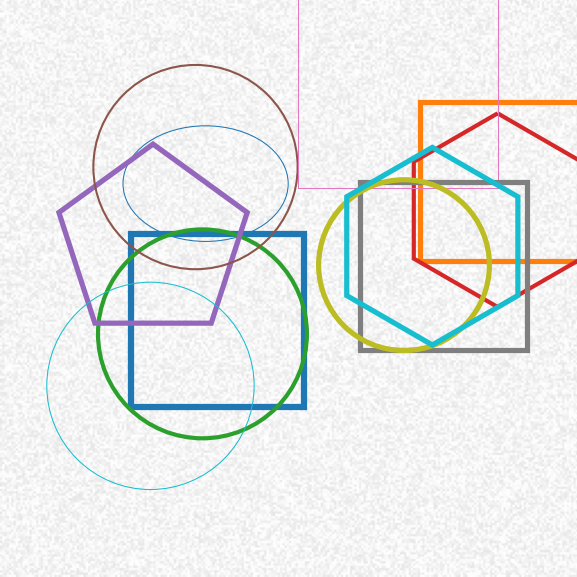[{"shape": "oval", "thickness": 0.5, "radius": 0.72, "center": [0.356, 0.681]}, {"shape": "square", "thickness": 3, "radius": 0.75, "center": [0.376, 0.444]}, {"shape": "square", "thickness": 2.5, "radius": 0.69, "center": [0.864, 0.685]}, {"shape": "circle", "thickness": 2, "radius": 0.9, "center": [0.351, 0.421]}, {"shape": "hexagon", "thickness": 2, "radius": 0.84, "center": [0.862, 0.635]}, {"shape": "pentagon", "thickness": 2.5, "radius": 0.86, "center": [0.265, 0.578]}, {"shape": "circle", "thickness": 1, "radius": 0.88, "center": [0.339, 0.71]}, {"shape": "square", "thickness": 0.5, "radius": 0.86, "center": [0.69, 0.846]}, {"shape": "square", "thickness": 2.5, "radius": 0.72, "center": [0.769, 0.539]}, {"shape": "circle", "thickness": 2.5, "radius": 0.74, "center": [0.7, 0.54]}, {"shape": "hexagon", "thickness": 2.5, "radius": 0.86, "center": [0.749, 0.573]}, {"shape": "circle", "thickness": 0.5, "radius": 0.9, "center": [0.261, 0.331]}]